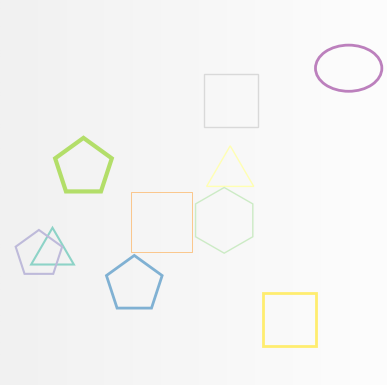[{"shape": "triangle", "thickness": 1.5, "radius": 0.32, "center": [0.135, 0.345]}, {"shape": "triangle", "thickness": 1, "radius": 0.35, "center": [0.594, 0.551]}, {"shape": "pentagon", "thickness": 1.5, "radius": 0.32, "center": [0.1, 0.34]}, {"shape": "pentagon", "thickness": 2, "radius": 0.38, "center": [0.347, 0.261]}, {"shape": "square", "thickness": 0.5, "radius": 0.39, "center": [0.418, 0.423]}, {"shape": "pentagon", "thickness": 3, "radius": 0.38, "center": [0.215, 0.565]}, {"shape": "square", "thickness": 1, "radius": 0.34, "center": [0.596, 0.739]}, {"shape": "oval", "thickness": 2, "radius": 0.43, "center": [0.9, 0.823]}, {"shape": "hexagon", "thickness": 1, "radius": 0.43, "center": [0.579, 0.428]}, {"shape": "square", "thickness": 2, "radius": 0.34, "center": [0.748, 0.17]}]